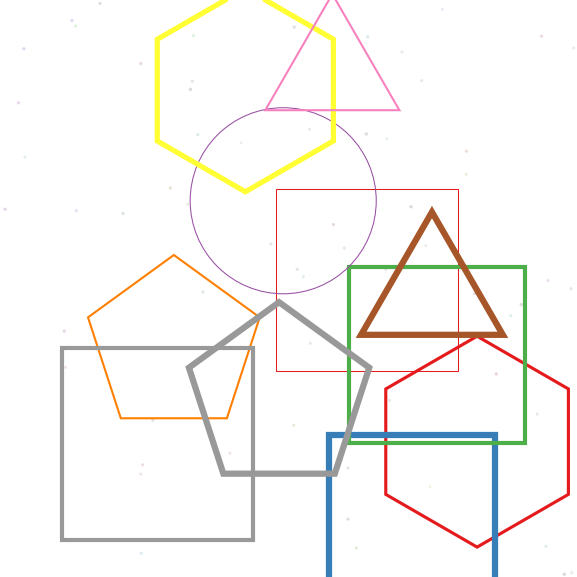[{"shape": "square", "thickness": 0.5, "radius": 0.79, "center": [0.635, 0.514]}, {"shape": "hexagon", "thickness": 1.5, "radius": 0.91, "center": [0.826, 0.234]}, {"shape": "square", "thickness": 3, "radius": 0.72, "center": [0.713, 0.102]}, {"shape": "square", "thickness": 2, "radius": 0.76, "center": [0.757, 0.385]}, {"shape": "circle", "thickness": 0.5, "radius": 0.81, "center": [0.49, 0.652]}, {"shape": "pentagon", "thickness": 1, "radius": 0.78, "center": [0.301, 0.401]}, {"shape": "hexagon", "thickness": 2.5, "radius": 0.88, "center": [0.425, 0.843]}, {"shape": "triangle", "thickness": 3, "radius": 0.71, "center": [0.748, 0.49]}, {"shape": "triangle", "thickness": 1, "radius": 0.67, "center": [0.575, 0.875]}, {"shape": "square", "thickness": 2, "radius": 0.83, "center": [0.273, 0.231]}, {"shape": "pentagon", "thickness": 3, "radius": 0.82, "center": [0.483, 0.312]}]